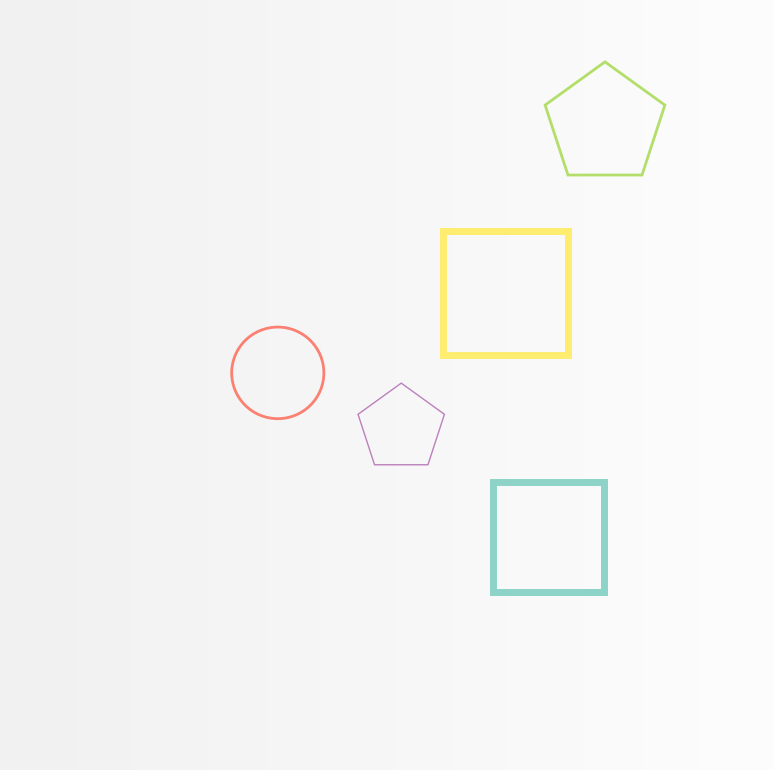[{"shape": "square", "thickness": 2.5, "radius": 0.36, "center": [0.708, 0.302]}, {"shape": "circle", "thickness": 1, "radius": 0.3, "center": [0.358, 0.516]}, {"shape": "pentagon", "thickness": 1, "radius": 0.41, "center": [0.781, 0.838]}, {"shape": "pentagon", "thickness": 0.5, "radius": 0.29, "center": [0.518, 0.444]}, {"shape": "square", "thickness": 2.5, "radius": 0.41, "center": [0.652, 0.619]}]